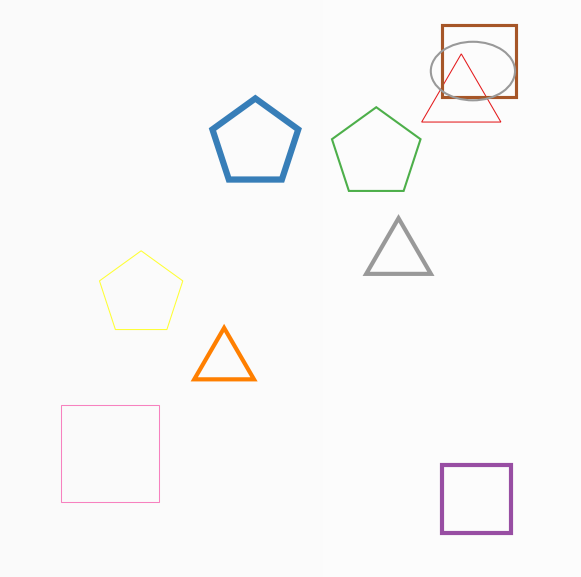[{"shape": "triangle", "thickness": 0.5, "radius": 0.39, "center": [0.794, 0.827]}, {"shape": "pentagon", "thickness": 3, "radius": 0.39, "center": [0.439, 0.751]}, {"shape": "pentagon", "thickness": 1, "radius": 0.4, "center": [0.647, 0.733]}, {"shape": "square", "thickness": 2, "radius": 0.3, "center": [0.82, 0.135]}, {"shape": "triangle", "thickness": 2, "radius": 0.3, "center": [0.386, 0.372]}, {"shape": "pentagon", "thickness": 0.5, "radius": 0.38, "center": [0.243, 0.489]}, {"shape": "square", "thickness": 1.5, "radius": 0.32, "center": [0.824, 0.894]}, {"shape": "square", "thickness": 0.5, "radius": 0.42, "center": [0.189, 0.214]}, {"shape": "triangle", "thickness": 2, "radius": 0.32, "center": [0.686, 0.557]}, {"shape": "oval", "thickness": 1, "radius": 0.36, "center": [0.814, 0.876]}]